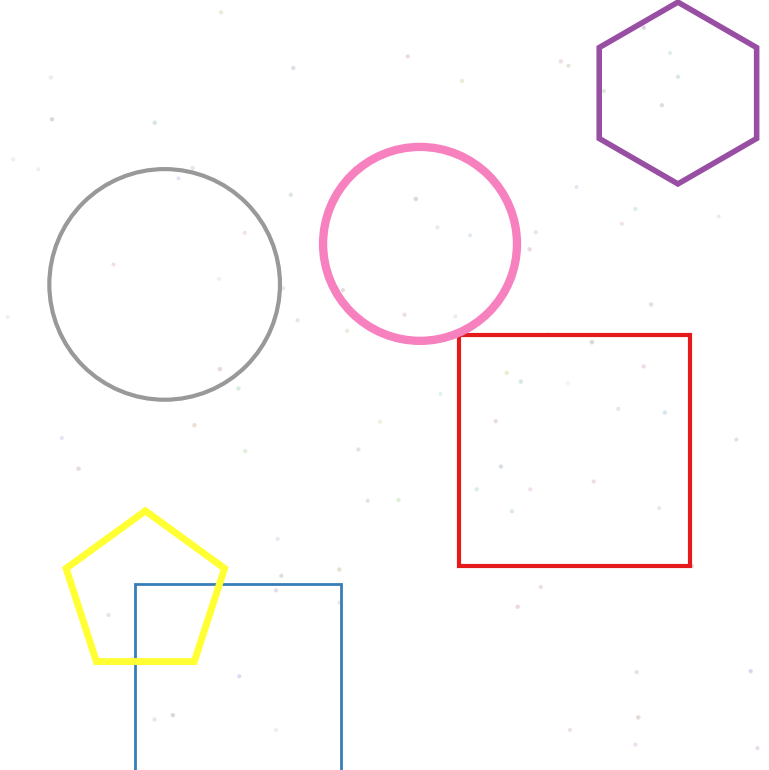[{"shape": "square", "thickness": 1.5, "radius": 0.75, "center": [0.746, 0.415]}, {"shape": "square", "thickness": 1, "radius": 0.67, "center": [0.309, 0.108]}, {"shape": "hexagon", "thickness": 2, "radius": 0.59, "center": [0.88, 0.879]}, {"shape": "pentagon", "thickness": 2.5, "radius": 0.54, "center": [0.189, 0.228]}, {"shape": "circle", "thickness": 3, "radius": 0.63, "center": [0.545, 0.683]}, {"shape": "circle", "thickness": 1.5, "radius": 0.75, "center": [0.214, 0.631]}]